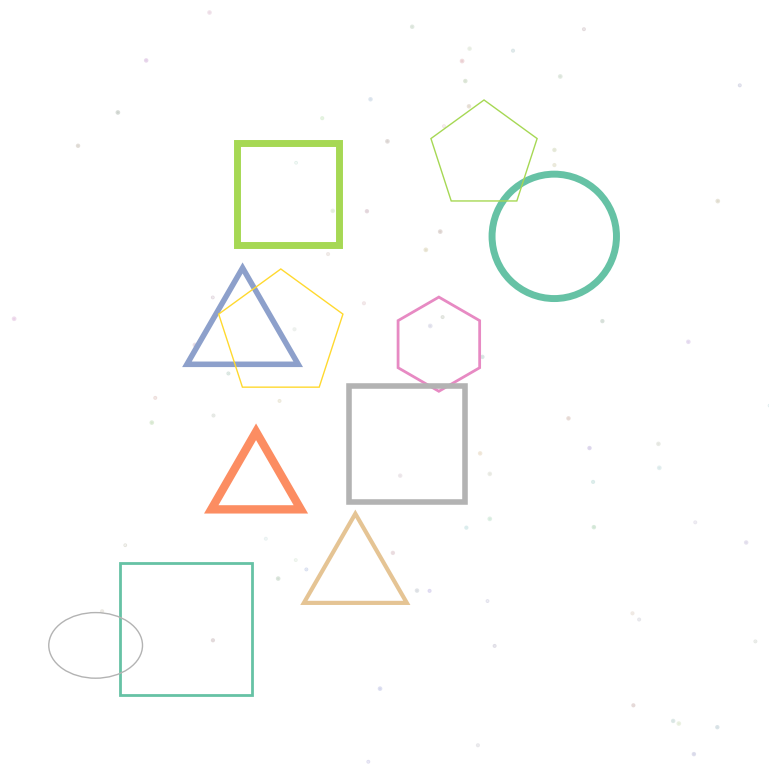[{"shape": "square", "thickness": 1, "radius": 0.43, "center": [0.241, 0.183]}, {"shape": "circle", "thickness": 2.5, "radius": 0.4, "center": [0.72, 0.693]}, {"shape": "triangle", "thickness": 3, "radius": 0.34, "center": [0.333, 0.372]}, {"shape": "triangle", "thickness": 2, "radius": 0.42, "center": [0.315, 0.569]}, {"shape": "hexagon", "thickness": 1, "radius": 0.31, "center": [0.57, 0.553]}, {"shape": "pentagon", "thickness": 0.5, "radius": 0.36, "center": [0.629, 0.798]}, {"shape": "square", "thickness": 2.5, "radius": 0.33, "center": [0.374, 0.748]}, {"shape": "pentagon", "thickness": 0.5, "radius": 0.42, "center": [0.365, 0.566]}, {"shape": "triangle", "thickness": 1.5, "radius": 0.39, "center": [0.461, 0.256]}, {"shape": "square", "thickness": 2, "radius": 0.38, "center": [0.529, 0.424]}, {"shape": "oval", "thickness": 0.5, "radius": 0.3, "center": [0.124, 0.162]}]